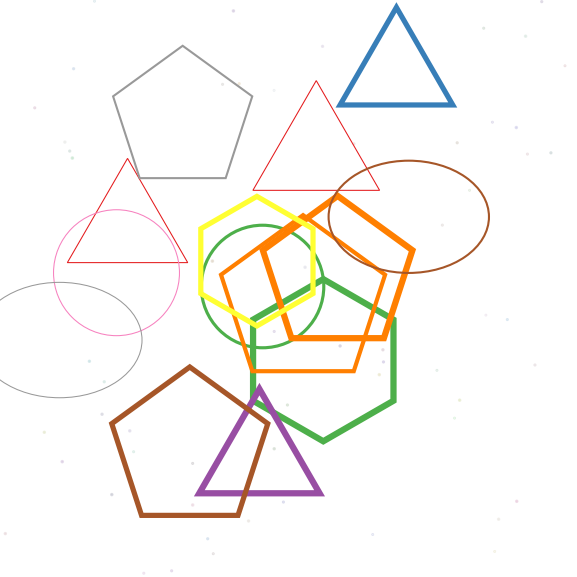[{"shape": "triangle", "thickness": 0.5, "radius": 0.63, "center": [0.548, 0.733]}, {"shape": "triangle", "thickness": 0.5, "radius": 0.6, "center": [0.221, 0.605]}, {"shape": "triangle", "thickness": 2.5, "radius": 0.56, "center": [0.686, 0.874]}, {"shape": "circle", "thickness": 1.5, "radius": 0.53, "center": [0.455, 0.503]}, {"shape": "hexagon", "thickness": 3, "radius": 0.7, "center": [0.56, 0.375]}, {"shape": "triangle", "thickness": 3, "radius": 0.6, "center": [0.449, 0.205]}, {"shape": "pentagon", "thickness": 2, "radius": 0.75, "center": [0.525, 0.477]}, {"shape": "pentagon", "thickness": 3, "radius": 0.68, "center": [0.585, 0.524]}, {"shape": "hexagon", "thickness": 2.5, "radius": 0.56, "center": [0.445, 0.547]}, {"shape": "pentagon", "thickness": 2.5, "radius": 0.71, "center": [0.329, 0.222]}, {"shape": "oval", "thickness": 1, "radius": 0.69, "center": [0.708, 0.624]}, {"shape": "circle", "thickness": 0.5, "radius": 0.55, "center": [0.202, 0.527]}, {"shape": "pentagon", "thickness": 1, "radius": 0.63, "center": [0.316, 0.793]}, {"shape": "oval", "thickness": 0.5, "radius": 0.71, "center": [0.103, 0.41]}]